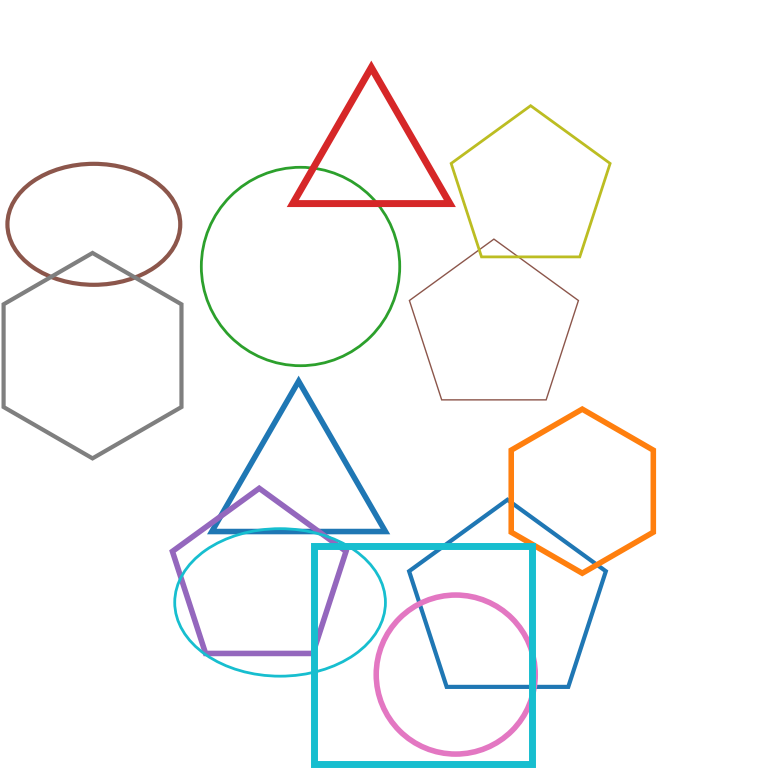[{"shape": "triangle", "thickness": 2, "radius": 0.65, "center": [0.388, 0.375]}, {"shape": "pentagon", "thickness": 1.5, "radius": 0.67, "center": [0.659, 0.217]}, {"shape": "hexagon", "thickness": 2, "radius": 0.53, "center": [0.756, 0.362]}, {"shape": "circle", "thickness": 1, "radius": 0.64, "center": [0.39, 0.654]}, {"shape": "triangle", "thickness": 2.5, "radius": 0.59, "center": [0.482, 0.795]}, {"shape": "pentagon", "thickness": 2, "radius": 0.59, "center": [0.337, 0.247]}, {"shape": "oval", "thickness": 1.5, "radius": 0.56, "center": [0.122, 0.709]}, {"shape": "pentagon", "thickness": 0.5, "radius": 0.58, "center": [0.641, 0.574]}, {"shape": "circle", "thickness": 2, "radius": 0.52, "center": [0.592, 0.124]}, {"shape": "hexagon", "thickness": 1.5, "radius": 0.67, "center": [0.12, 0.538]}, {"shape": "pentagon", "thickness": 1, "radius": 0.54, "center": [0.689, 0.754]}, {"shape": "square", "thickness": 2.5, "radius": 0.71, "center": [0.55, 0.149]}, {"shape": "oval", "thickness": 1, "radius": 0.68, "center": [0.364, 0.218]}]